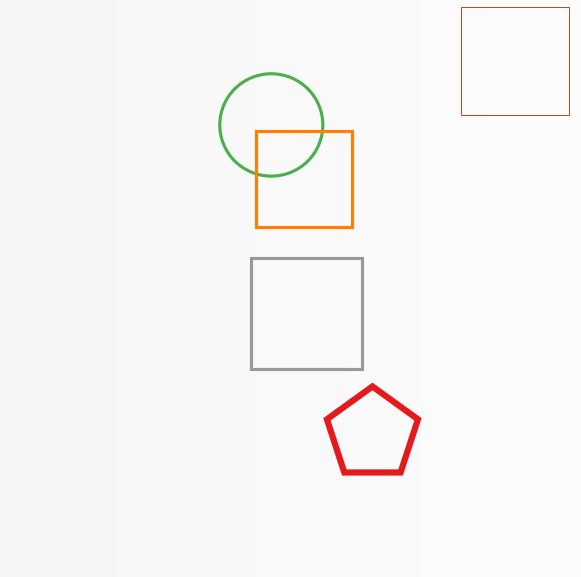[{"shape": "pentagon", "thickness": 3, "radius": 0.41, "center": [0.641, 0.248]}, {"shape": "circle", "thickness": 1.5, "radius": 0.44, "center": [0.467, 0.783]}, {"shape": "square", "thickness": 1.5, "radius": 0.41, "center": [0.523, 0.689]}, {"shape": "square", "thickness": 0.5, "radius": 0.46, "center": [0.886, 0.894]}, {"shape": "square", "thickness": 1.5, "radius": 0.48, "center": [0.528, 0.456]}]